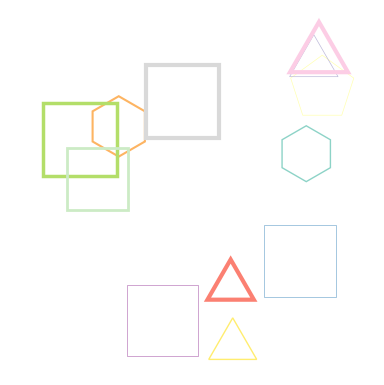[{"shape": "hexagon", "thickness": 1, "radius": 0.36, "center": [0.795, 0.601]}, {"shape": "pentagon", "thickness": 0.5, "radius": 0.43, "center": [0.837, 0.77]}, {"shape": "triangle", "thickness": 0.5, "radius": 0.36, "center": [0.815, 0.837]}, {"shape": "triangle", "thickness": 3, "radius": 0.35, "center": [0.599, 0.256]}, {"shape": "square", "thickness": 0.5, "radius": 0.47, "center": [0.779, 0.323]}, {"shape": "hexagon", "thickness": 1.5, "radius": 0.39, "center": [0.308, 0.672]}, {"shape": "square", "thickness": 2.5, "radius": 0.48, "center": [0.208, 0.638]}, {"shape": "triangle", "thickness": 3, "radius": 0.43, "center": [0.828, 0.856]}, {"shape": "square", "thickness": 3, "radius": 0.47, "center": [0.475, 0.737]}, {"shape": "square", "thickness": 0.5, "radius": 0.46, "center": [0.422, 0.168]}, {"shape": "square", "thickness": 2, "radius": 0.4, "center": [0.254, 0.535]}, {"shape": "triangle", "thickness": 1, "radius": 0.36, "center": [0.604, 0.102]}]